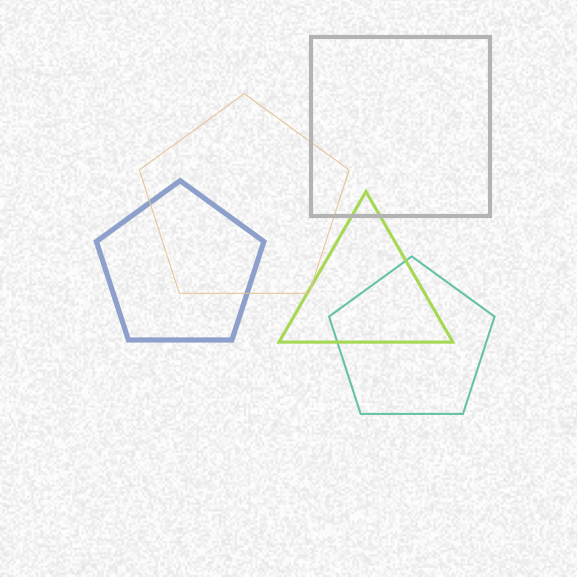[{"shape": "pentagon", "thickness": 1, "radius": 0.75, "center": [0.713, 0.404]}, {"shape": "pentagon", "thickness": 2.5, "radius": 0.76, "center": [0.312, 0.534]}, {"shape": "triangle", "thickness": 1.5, "radius": 0.87, "center": [0.634, 0.494]}, {"shape": "pentagon", "thickness": 0.5, "radius": 0.96, "center": [0.423, 0.646]}, {"shape": "square", "thickness": 2, "radius": 0.78, "center": [0.694, 0.781]}]